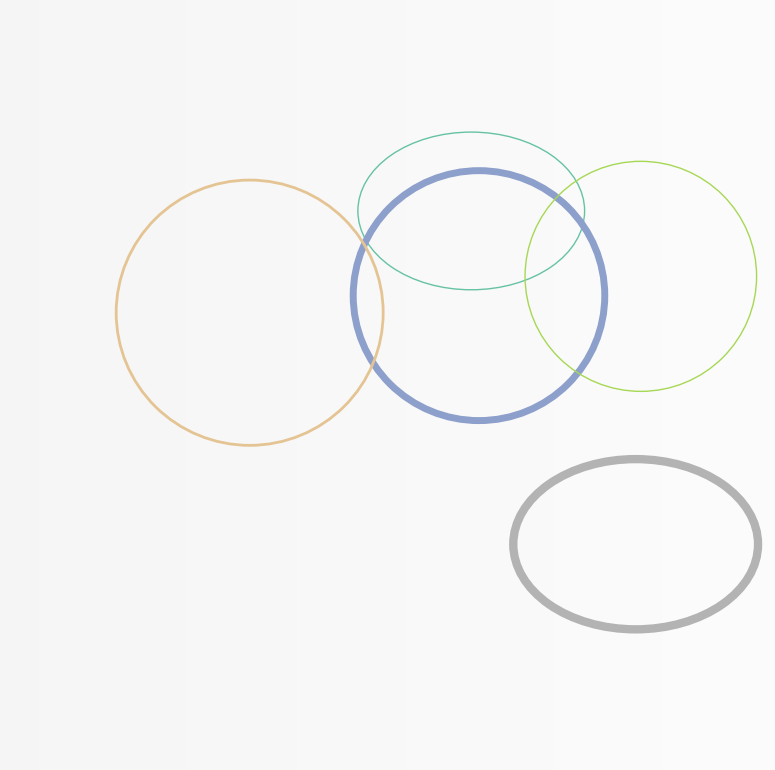[{"shape": "oval", "thickness": 0.5, "radius": 0.73, "center": [0.608, 0.726]}, {"shape": "circle", "thickness": 2.5, "radius": 0.81, "center": [0.618, 0.616]}, {"shape": "circle", "thickness": 0.5, "radius": 0.75, "center": [0.827, 0.641]}, {"shape": "circle", "thickness": 1, "radius": 0.86, "center": [0.322, 0.594]}, {"shape": "oval", "thickness": 3, "radius": 0.79, "center": [0.82, 0.293]}]